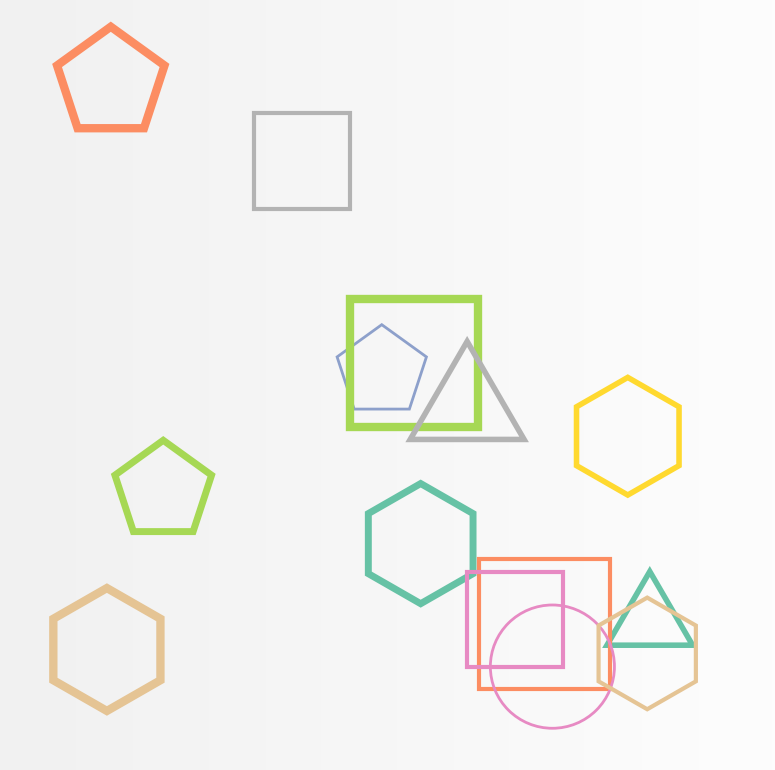[{"shape": "hexagon", "thickness": 2.5, "radius": 0.39, "center": [0.543, 0.294]}, {"shape": "triangle", "thickness": 2, "radius": 0.32, "center": [0.838, 0.194]}, {"shape": "square", "thickness": 1.5, "radius": 0.42, "center": [0.703, 0.19]}, {"shape": "pentagon", "thickness": 3, "radius": 0.36, "center": [0.143, 0.892]}, {"shape": "pentagon", "thickness": 1, "radius": 0.3, "center": [0.493, 0.518]}, {"shape": "circle", "thickness": 1, "radius": 0.4, "center": [0.713, 0.134]}, {"shape": "square", "thickness": 1.5, "radius": 0.31, "center": [0.664, 0.195]}, {"shape": "pentagon", "thickness": 2.5, "radius": 0.33, "center": [0.211, 0.363]}, {"shape": "square", "thickness": 3, "radius": 0.41, "center": [0.534, 0.528]}, {"shape": "hexagon", "thickness": 2, "radius": 0.38, "center": [0.81, 0.433]}, {"shape": "hexagon", "thickness": 1.5, "radius": 0.36, "center": [0.835, 0.151]}, {"shape": "hexagon", "thickness": 3, "radius": 0.4, "center": [0.138, 0.156]}, {"shape": "square", "thickness": 1.5, "radius": 0.31, "center": [0.39, 0.791]}, {"shape": "triangle", "thickness": 2, "radius": 0.42, "center": [0.603, 0.472]}]